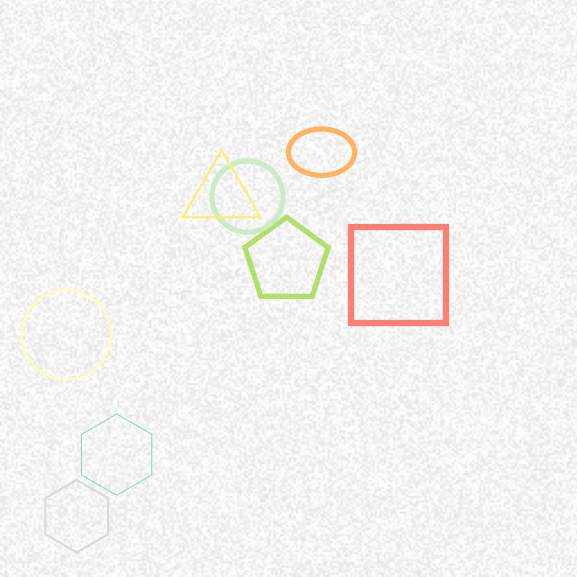[{"shape": "hexagon", "thickness": 0.5, "radius": 0.35, "center": [0.202, 0.212]}, {"shape": "circle", "thickness": 1, "radius": 0.39, "center": [0.115, 0.42]}, {"shape": "square", "thickness": 3, "radius": 0.41, "center": [0.69, 0.522]}, {"shape": "oval", "thickness": 2.5, "radius": 0.29, "center": [0.557, 0.736]}, {"shape": "pentagon", "thickness": 2.5, "radius": 0.38, "center": [0.496, 0.547]}, {"shape": "hexagon", "thickness": 1, "radius": 0.31, "center": [0.133, 0.105]}, {"shape": "circle", "thickness": 2.5, "radius": 0.31, "center": [0.428, 0.659]}, {"shape": "triangle", "thickness": 1, "radius": 0.39, "center": [0.384, 0.662]}]